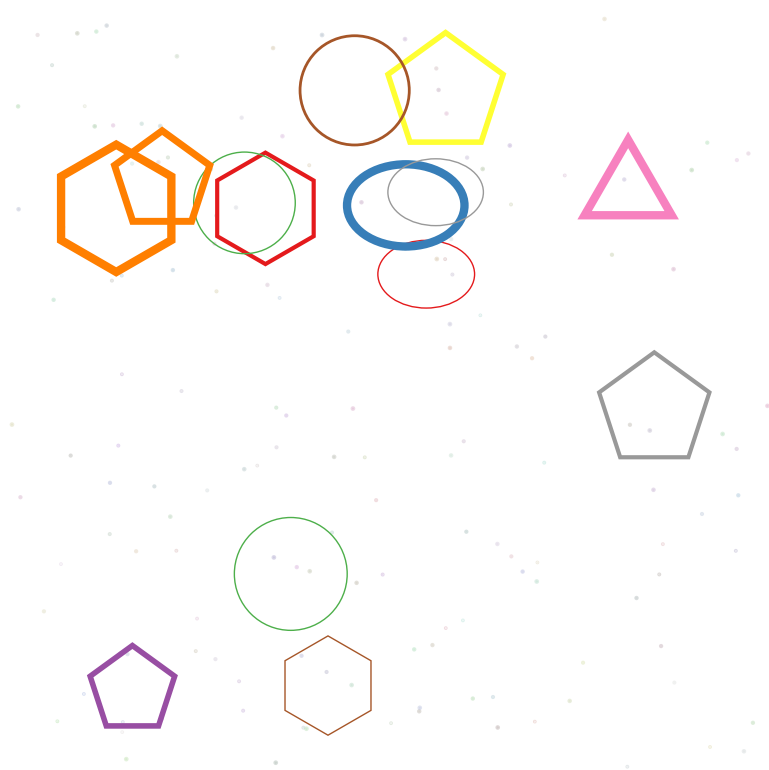[{"shape": "oval", "thickness": 0.5, "radius": 0.31, "center": [0.554, 0.644]}, {"shape": "hexagon", "thickness": 1.5, "radius": 0.36, "center": [0.345, 0.729]}, {"shape": "oval", "thickness": 3, "radius": 0.38, "center": [0.527, 0.733]}, {"shape": "circle", "thickness": 0.5, "radius": 0.33, "center": [0.317, 0.737]}, {"shape": "circle", "thickness": 0.5, "radius": 0.37, "center": [0.378, 0.255]}, {"shape": "pentagon", "thickness": 2, "radius": 0.29, "center": [0.172, 0.104]}, {"shape": "pentagon", "thickness": 2.5, "radius": 0.33, "center": [0.211, 0.765]}, {"shape": "hexagon", "thickness": 3, "radius": 0.41, "center": [0.151, 0.729]}, {"shape": "pentagon", "thickness": 2, "radius": 0.39, "center": [0.579, 0.879]}, {"shape": "circle", "thickness": 1, "radius": 0.35, "center": [0.461, 0.883]}, {"shape": "hexagon", "thickness": 0.5, "radius": 0.32, "center": [0.426, 0.11]}, {"shape": "triangle", "thickness": 3, "radius": 0.33, "center": [0.816, 0.753]}, {"shape": "pentagon", "thickness": 1.5, "radius": 0.38, "center": [0.85, 0.467]}, {"shape": "oval", "thickness": 0.5, "radius": 0.31, "center": [0.566, 0.75]}]